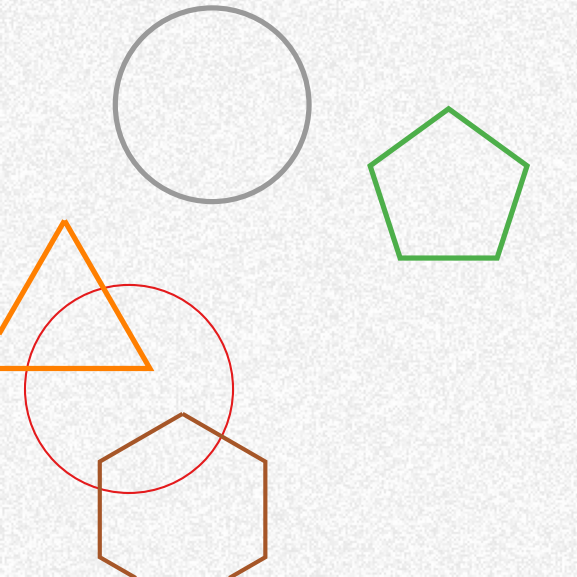[{"shape": "circle", "thickness": 1, "radius": 0.9, "center": [0.223, 0.326]}, {"shape": "pentagon", "thickness": 2.5, "radius": 0.71, "center": [0.777, 0.668]}, {"shape": "triangle", "thickness": 2.5, "radius": 0.85, "center": [0.112, 0.446]}, {"shape": "hexagon", "thickness": 2, "radius": 0.83, "center": [0.316, 0.117]}, {"shape": "circle", "thickness": 2.5, "radius": 0.84, "center": [0.367, 0.818]}]